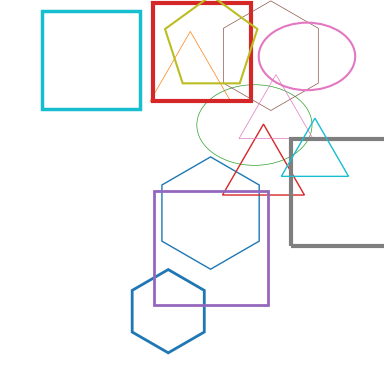[{"shape": "hexagon", "thickness": 2, "radius": 0.54, "center": [0.437, 0.192]}, {"shape": "hexagon", "thickness": 1, "radius": 0.73, "center": [0.547, 0.447]}, {"shape": "triangle", "thickness": 0.5, "radius": 0.61, "center": [0.494, 0.797]}, {"shape": "oval", "thickness": 0.5, "radius": 0.75, "center": [0.661, 0.675]}, {"shape": "triangle", "thickness": 1, "radius": 0.61, "center": [0.684, 0.555]}, {"shape": "square", "thickness": 3, "radius": 0.64, "center": [0.524, 0.865]}, {"shape": "square", "thickness": 2, "radius": 0.74, "center": [0.547, 0.356]}, {"shape": "hexagon", "thickness": 0.5, "radius": 0.71, "center": [0.704, 0.855]}, {"shape": "oval", "thickness": 1.5, "radius": 0.63, "center": [0.797, 0.853]}, {"shape": "triangle", "thickness": 0.5, "radius": 0.55, "center": [0.717, 0.695]}, {"shape": "square", "thickness": 3, "radius": 0.69, "center": [0.894, 0.499]}, {"shape": "pentagon", "thickness": 1.5, "radius": 0.63, "center": [0.549, 0.886]}, {"shape": "triangle", "thickness": 1, "radius": 0.5, "center": [0.818, 0.592]}, {"shape": "square", "thickness": 2.5, "radius": 0.64, "center": [0.237, 0.845]}]